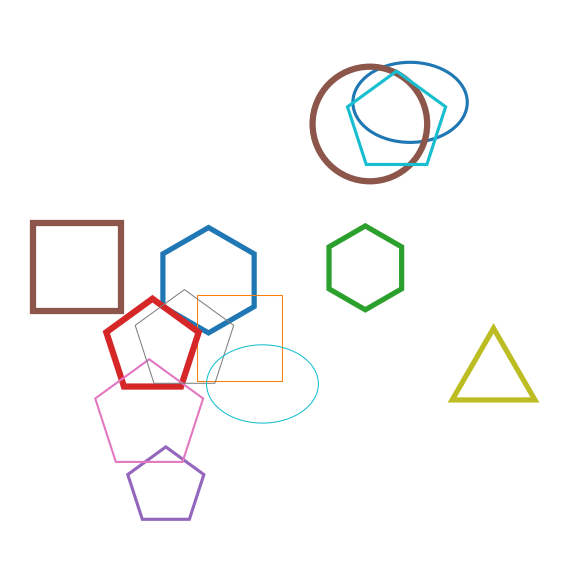[{"shape": "hexagon", "thickness": 2.5, "radius": 0.46, "center": [0.361, 0.514]}, {"shape": "oval", "thickness": 1.5, "radius": 0.5, "center": [0.71, 0.822]}, {"shape": "square", "thickness": 0.5, "radius": 0.37, "center": [0.415, 0.413]}, {"shape": "hexagon", "thickness": 2.5, "radius": 0.36, "center": [0.633, 0.535]}, {"shape": "pentagon", "thickness": 3, "radius": 0.42, "center": [0.264, 0.398]}, {"shape": "pentagon", "thickness": 1.5, "radius": 0.35, "center": [0.287, 0.156]}, {"shape": "square", "thickness": 3, "radius": 0.38, "center": [0.133, 0.537]}, {"shape": "circle", "thickness": 3, "radius": 0.5, "center": [0.64, 0.784]}, {"shape": "pentagon", "thickness": 1, "radius": 0.49, "center": [0.258, 0.279]}, {"shape": "pentagon", "thickness": 0.5, "radius": 0.45, "center": [0.319, 0.408]}, {"shape": "triangle", "thickness": 2.5, "radius": 0.41, "center": [0.855, 0.348]}, {"shape": "oval", "thickness": 0.5, "radius": 0.48, "center": [0.455, 0.334]}, {"shape": "pentagon", "thickness": 1.5, "radius": 0.45, "center": [0.687, 0.787]}]